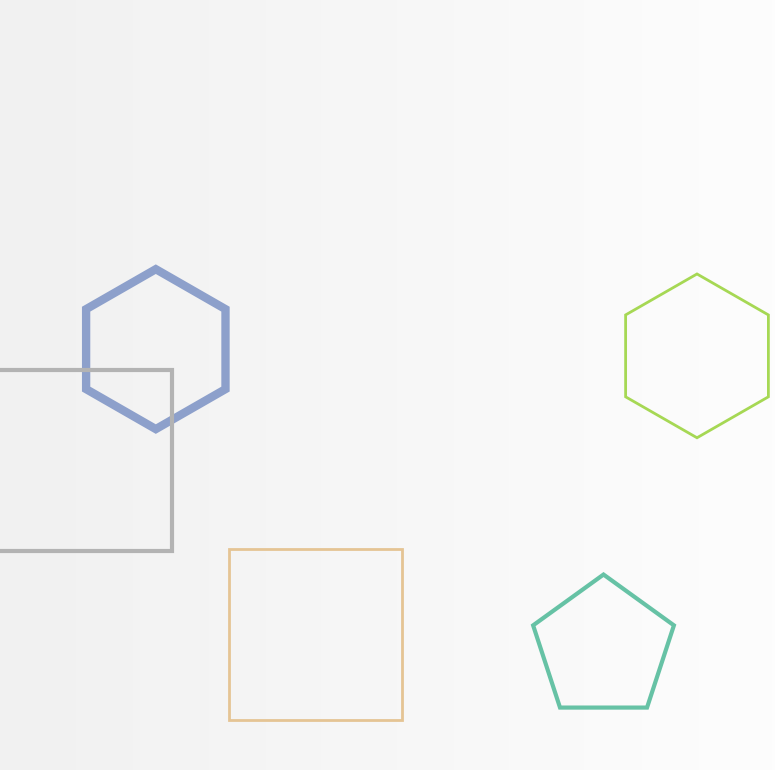[{"shape": "pentagon", "thickness": 1.5, "radius": 0.48, "center": [0.779, 0.158]}, {"shape": "hexagon", "thickness": 3, "radius": 0.52, "center": [0.201, 0.547]}, {"shape": "hexagon", "thickness": 1, "radius": 0.53, "center": [0.899, 0.538]}, {"shape": "square", "thickness": 1, "radius": 0.56, "center": [0.408, 0.176]}, {"shape": "square", "thickness": 1.5, "radius": 0.59, "center": [0.104, 0.402]}]